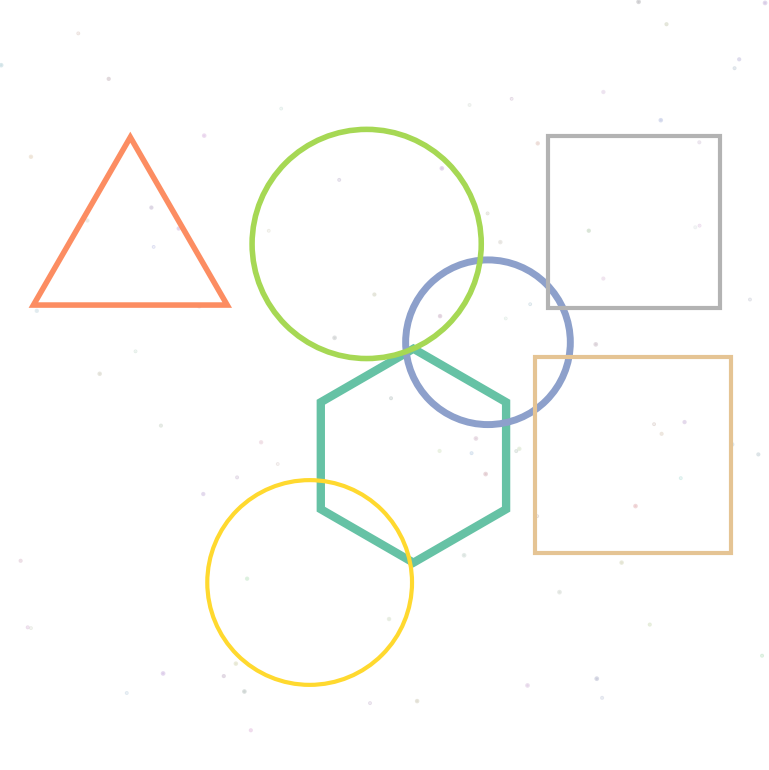[{"shape": "hexagon", "thickness": 3, "radius": 0.69, "center": [0.537, 0.408]}, {"shape": "triangle", "thickness": 2, "radius": 0.73, "center": [0.169, 0.676]}, {"shape": "circle", "thickness": 2.5, "radius": 0.53, "center": [0.634, 0.556]}, {"shape": "circle", "thickness": 2, "radius": 0.74, "center": [0.476, 0.683]}, {"shape": "circle", "thickness": 1.5, "radius": 0.66, "center": [0.402, 0.244]}, {"shape": "square", "thickness": 1.5, "radius": 0.64, "center": [0.822, 0.409]}, {"shape": "square", "thickness": 1.5, "radius": 0.56, "center": [0.823, 0.712]}]